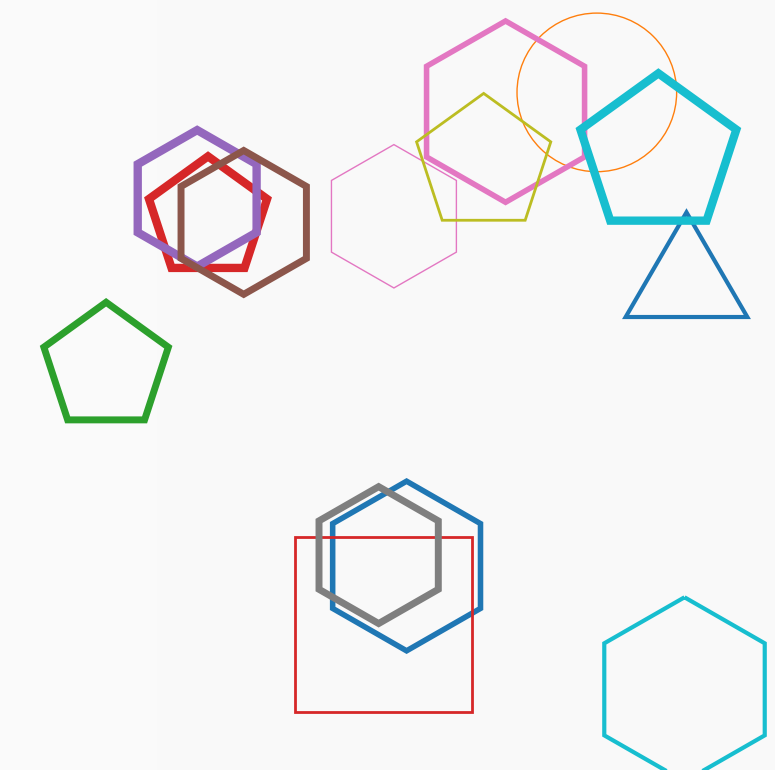[{"shape": "hexagon", "thickness": 2, "radius": 0.55, "center": [0.525, 0.265]}, {"shape": "triangle", "thickness": 1.5, "radius": 0.45, "center": [0.886, 0.634]}, {"shape": "circle", "thickness": 0.5, "radius": 0.51, "center": [0.77, 0.88]}, {"shape": "pentagon", "thickness": 2.5, "radius": 0.42, "center": [0.137, 0.523]}, {"shape": "pentagon", "thickness": 3, "radius": 0.4, "center": [0.268, 0.717]}, {"shape": "square", "thickness": 1, "radius": 0.57, "center": [0.495, 0.189]}, {"shape": "hexagon", "thickness": 3, "radius": 0.44, "center": [0.254, 0.742]}, {"shape": "hexagon", "thickness": 2.5, "radius": 0.47, "center": [0.314, 0.711]}, {"shape": "hexagon", "thickness": 2, "radius": 0.59, "center": [0.652, 0.855]}, {"shape": "hexagon", "thickness": 0.5, "radius": 0.47, "center": [0.508, 0.719]}, {"shape": "hexagon", "thickness": 2.5, "radius": 0.44, "center": [0.489, 0.279]}, {"shape": "pentagon", "thickness": 1, "radius": 0.46, "center": [0.624, 0.788]}, {"shape": "pentagon", "thickness": 3, "radius": 0.53, "center": [0.85, 0.799]}, {"shape": "hexagon", "thickness": 1.5, "radius": 0.6, "center": [0.883, 0.105]}]